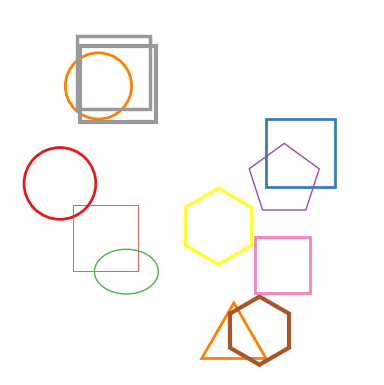[{"shape": "square", "thickness": 0.5, "radius": 0.42, "center": [0.274, 0.382]}, {"shape": "circle", "thickness": 2, "radius": 0.47, "center": [0.156, 0.524]}, {"shape": "square", "thickness": 2, "radius": 0.44, "center": [0.78, 0.602]}, {"shape": "oval", "thickness": 1, "radius": 0.41, "center": [0.328, 0.294]}, {"shape": "pentagon", "thickness": 1, "radius": 0.48, "center": [0.738, 0.532]}, {"shape": "circle", "thickness": 2, "radius": 0.43, "center": [0.256, 0.777]}, {"shape": "triangle", "thickness": 2, "radius": 0.48, "center": [0.608, 0.117]}, {"shape": "hexagon", "thickness": 2.5, "radius": 0.49, "center": [0.567, 0.412]}, {"shape": "hexagon", "thickness": 3, "radius": 0.44, "center": [0.674, 0.141]}, {"shape": "square", "thickness": 2, "radius": 0.36, "center": [0.734, 0.311]}, {"shape": "square", "thickness": 2.5, "radius": 0.47, "center": [0.295, 0.811]}, {"shape": "square", "thickness": 3, "radius": 0.49, "center": [0.306, 0.781]}]